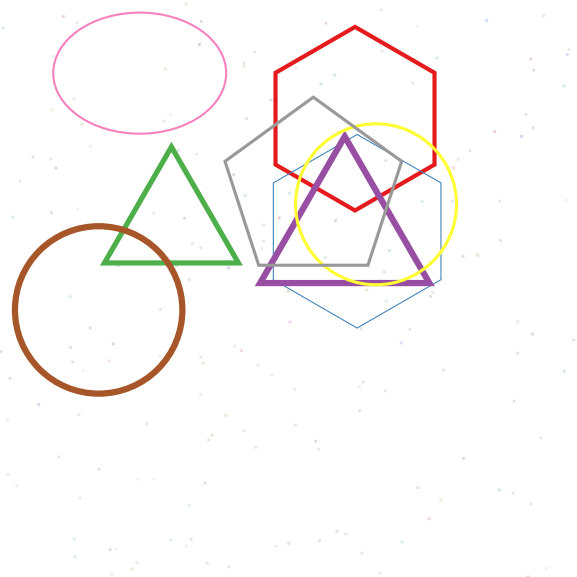[{"shape": "hexagon", "thickness": 2, "radius": 0.79, "center": [0.615, 0.794]}, {"shape": "hexagon", "thickness": 0.5, "radius": 0.84, "center": [0.618, 0.599]}, {"shape": "triangle", "thickness": 2.5, "radius": 0.67, "center": [0.297, 0.611]}, {"shape": "triangle", "thickness": 3, "radius": 0.85, "center": [0.597, 0.594]}, {"shape": "circle", "thickness": 1.5, "radius": 0.7, "center": [0.651, 0.645]}, {"shape": "circle", "thickness": 3, "radius": 0.72, "center": [0.171, 0.462]}, {"shape": "oval", "thickness": 1, "radius": 0.75, "center": [0.242, 0.872]}, {"shape": "pentagon", "thickness": 1.5, "radius": 0.8, "center": [0.543, 0.67]}]